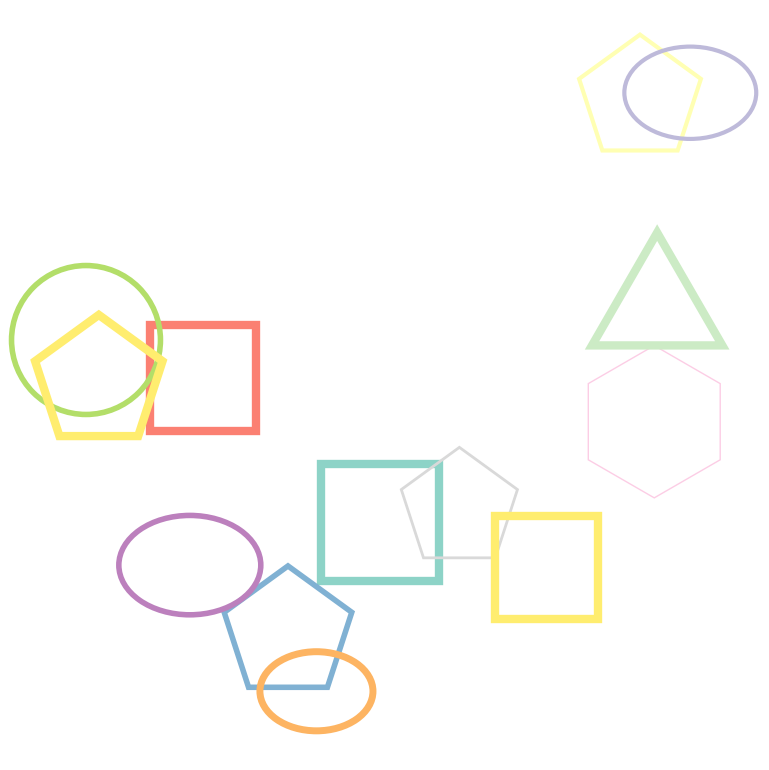[{"shape": "square", "thickness": 3, "radius": 0.38, "center": [0.493, 0.322]}, {"shape": "pentagon", "thickness": 1.5, "radius": 0.42, "center": [0.831, 0.872]}, {"shape": "oval", "thickness": 1.5, "radius": 0.43, "center": [0.896, 0.88]}, {"shape": "square", "thickness": 3, "radius": 0.34, "center": [0.264, 0.509]}, {"shape": "pentagon", "thickness": 2, "radius": 0.44, "center": [0.374, 0.178]}, {"shape": "oval", "thickness": 2.5, "radius": 0.37, "center": [0.411, 0.102]}, {"shape": "circle", "thickness": 2, "radius": 0.48, "center": [0.112, 0.558]}, {"shape": "hexagon", "thickness": 0.5, "radius": 0.49, "center": [0.85, 0.452]}, {"shape": "pentagon", "thickness": 1, "radius": 0.4, "center": [0.597, 0.34]}, {"shape": "oval", "thickness": 2, "radius": 0.46, "center": [0.247, 0.266]}, {"shape": "triangle", "thickness": 3, "radius": 0.49, "center": [0.853, 0.6]}, {"shape": "square", "thickness": 3, "radius": 0.34, "center": [0.71, 0.263]}, {"shape": "pentagon", "thickness": 3, "radius": 0.44, "center": [0.128, 0.504]}]